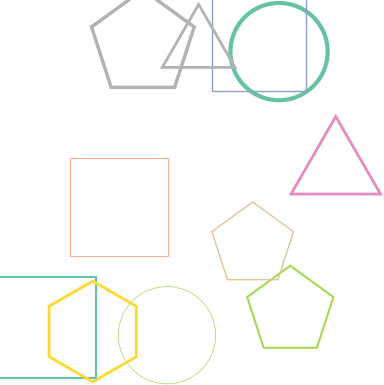[{"shape": "circle", "thickness": 3, "radius": 0.63, "center": [0.725, 0.866]}, {"shape": "square", "thickness": 1.5, "radius": 0.66, "center": [0.118, 0.149]}, {"shape": "square", "thickness": 0.5, "radius": 0.64, "center": [0.308, 0.463]}, {"shape": "square", "thickness": 1, "radius": 0.61, "center": [0.674, 0.885]}, {"shape": "triangle", "thickness": 2, "radius": 0.67, "center": [0.872, 0.563]}, {"shape": "circle", "thickness": 0.5, "radius": 0.63, "center": [0.434, 0.129]}, {"shape": "pentagon", "thickness": 1.5, "radius": 0.59, "center": [0.754, 0.192]}, {"shape": "hexagon", "thickness": 2, "radius": 0.65, "center": [0.241, 0.139]}, {"shape": "pentagon", "thickness": 1, "radius": 0.56, "center": [0.656, 0.364]}, {"shape": "pentagon", "thickness": 2.5, "radius": 0.7, "center": [0.371, 0.887]}, {"shape": "triangle", "thickness": 2, "radius": 0.55, "center": [0.516, 0.88]}]